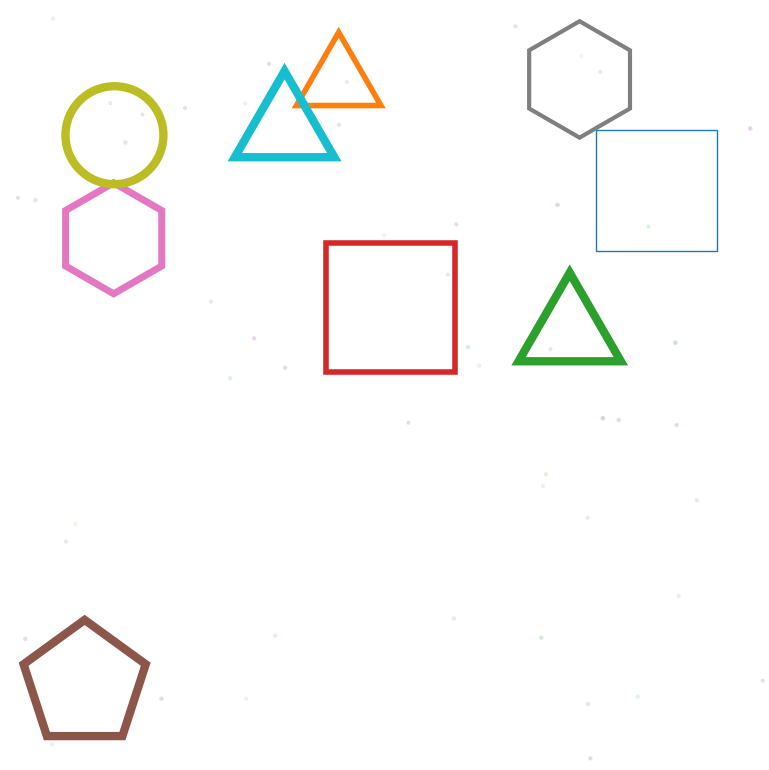[{"shape": "square", "thickness": 0.5, "radius": 0.39, "center": [0.853, 0.753]}, {"shape": "triangle", "thickness": 2, "radius": 0.32, "center": [0.44, 0.895]}, {"shape": "triangle", "thickness": 3, "radius": 0.38, "center": [0.74, 0.569]}, {"shape": "square", "thickness": 2, "radius": 0.42, "center": [0.507, 0.601]}, {"shape": "pentagon", "thickness": 3, "radius": 0.42, "center": [0.11, 0.112]}, {"shape": "hexagon", "thickness": 2.5, "radius": 0.36, "center": [0.148, 0.691]}, {"shape": "hexagon", "thickness": 1.5, "radius": 0.38, "center": [0.753, 0.897]}, {"shape": "circle", "thickness": 3, "radius": 0.32, "center": [0.149, 0.824]}, {"shape": "triangle", "thickness": 3, "radius": 0.37, "center": [0.37, 0.833]}]